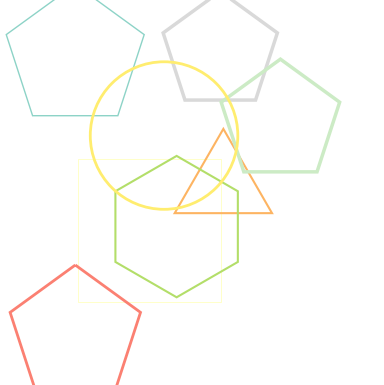[{"shape": "pentagon", "thickness": 1, "radius": 0.94, "center": [0.195, 0.852]}, {"shape": "square", "thickness": 0.5, "radius": 0.93, "center": [0.389, 0.402]}, {"shape": "pentagon", "thickness": 2, "radius": 0.89, "center": [0.196, 0.134]}, {"shape": "triangle", "thickness": 1.5, "radius": 0.73, "center": [0.58, 0.519]}, {"shape": "hexagon", "thickness": 1.5, "radius": 0.92, "center": [0.459, 0.411]}, {"shape": "pentagon", "thickness": 2.5, "radius": 0.78, "center": [0.572, 0.866]}, {"shape": "pentagon", "thickness": 2.5, "radius": 0.81, "center": [0.728, 0.685]}, {"shape": "circle", "thickness": 2, "radius": 0.96, "center": [0.426, 0.648]}]